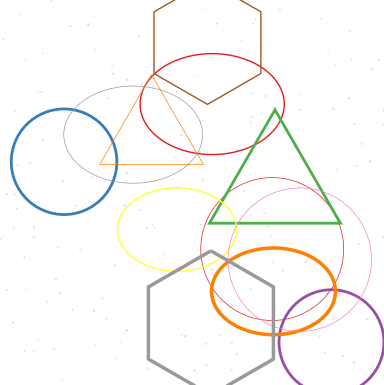[{"shape": "circle", "thickness": 0.5, "radius": 0.93, "center": [0.707, 0.353]}, {"shape": "oval", "thickness": 1, "radius": 0.94, "center": [0.551, 0.73]}, {"shape": "circle", "thickness": 2, "radius": 0.69, "center": [0.166, 0.58]}, {"shape": "triangle", "thickness": 2, "radius": 0.98, "center": [0.714, 0.518]}, {"shape": "circle", "thickness": 2, "radius": 0.68, "center": [0.861, 0.111]}, {"shape": "triangle", "thickness": 0.5, "radius": 0.78, "center": [0.394, 0.651]}, {"shape": "oval", "thickness": 2.5, "radius": 0.8, "center": [0.71, 0.243]}, {"shape": "oval", "thickness": 1, "radius": 0.77, "center": [0.46, 0.404]}, {"shape": "hexagon", "thickness": 1, "radius": 0.8, "center": [0.539, 0.889]}, {"shape": "circle", "thickness": 0.5, "radius": 0.93, "center": [0.779, 0.326]}, {"shape": "hexagon", "thickness": 2.5, "radius": 0.94, "center": [0.548, 0.161]}, {"shape": "oval", "thickness": 0.5, "radius": 0.9, "center": [0.346, 0.65]}]